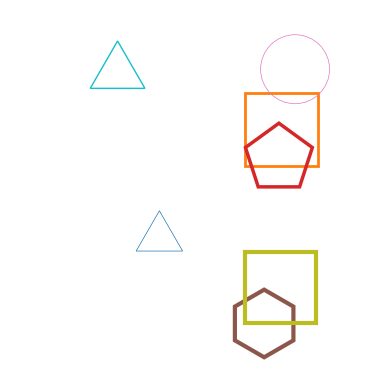[{"shape": "triangle", "thickness": 0.5, "radius": 0.35, "center": [0.414, 0.383]}, {"shape": "square", "thickness": 2, "radius": 0.47, "center": [0.731, 0.664]}, {"shape": "pentagon", "thickness": 2.5, "radius": 0.46, "center": [0.724, 0.589]}, {"shape": "hexagon", "thickness": 3, "radius": 0.44, "center": [0.686, 0.16]}, {"shape": "circle", "thickness": 0.5, "radius": 0.45, "center": [0.766, 0.82]}, {"shape": "square", "thickness": 3, "radius": 0.46, "center": [0.727, 0.254]}, {"shape": "triangle", "thickness": 1, "radius": 0.41, "center": [0.305, 0.812]}]